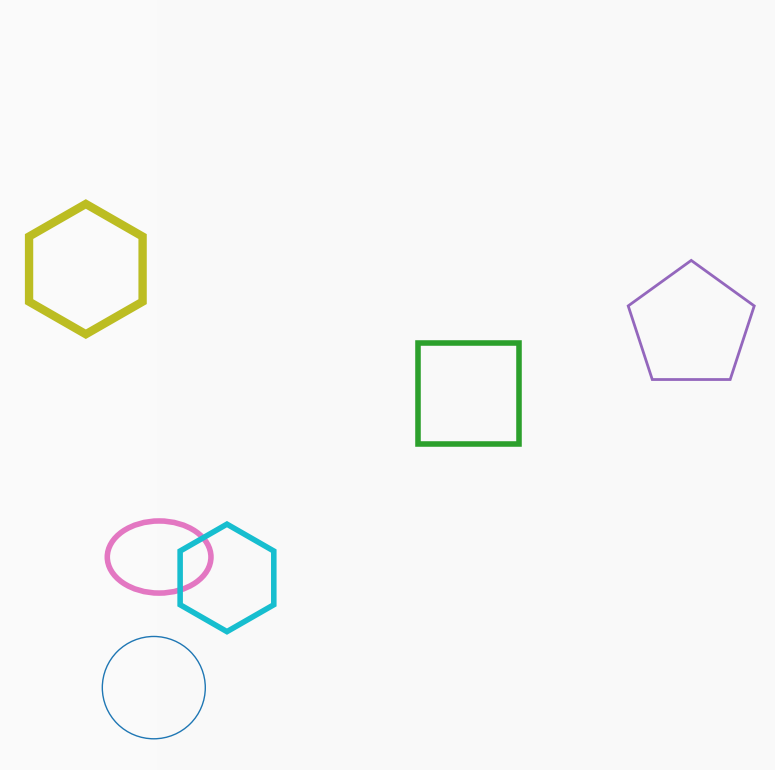[{"shape": "circle", "thickness": 0.5, "radius": 0.33, "center": [0.198, 0.107]}, {"shape": "square", "thickness": 2, "radius": 0.33, "center": [0.604, 0.489]}, {"shape": "pentagon", "thickness": 1, "radius": 0.43, "center": [0.892, 0.576]}, {"shape": "oval", "thickness": 2, "radius": 0.33, "center": [0.205, 0.277]}, {"shape": "hexagon", "thickness": 3, "radius": 0.42, "center": [0.111, 0.651]}, {"shape": "hexagon", "thickness": 2, "radius": 0.35, "center": [0.293, 0.249]}]